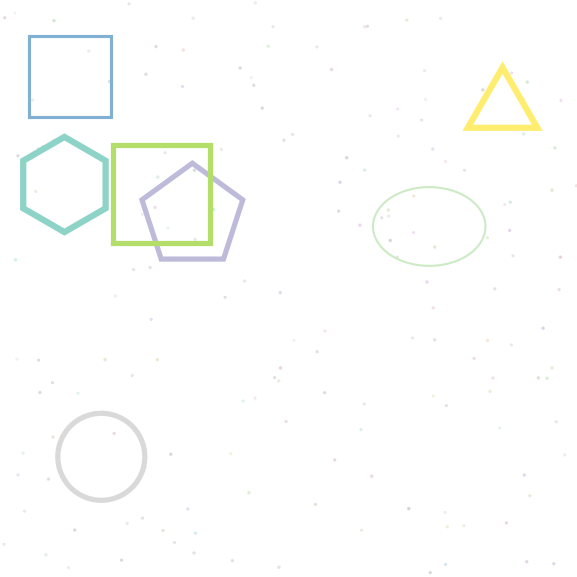[{"shape": "hexagon", "thickness": 3, "radius": 0.41, "center": [0.112, 0.68]}, {"shape": "pentagon", "thickness": 2.5, "radius": 0.46, "center": [0.333, 0.625]}, {"shape": "square", "thickness": 1.5, "radius": 0.35, "center": [0.121, 0.867]}, {"shape": "square", "thickness": 2.5, "radius": 0.42, "center": [0.279, 0.663]}, {"shape": "circle", "thickness": 2.5, "radius": 0.38, "center": [0.175, 0.208]}, {"shape": "oval", "thickness": 1, "radius": 0.49, "center": [0.743, 0.607]}, {"shape": "triangle", "thickness": 3, "radius": 0.35, "center": [0.87, 0.813]}]